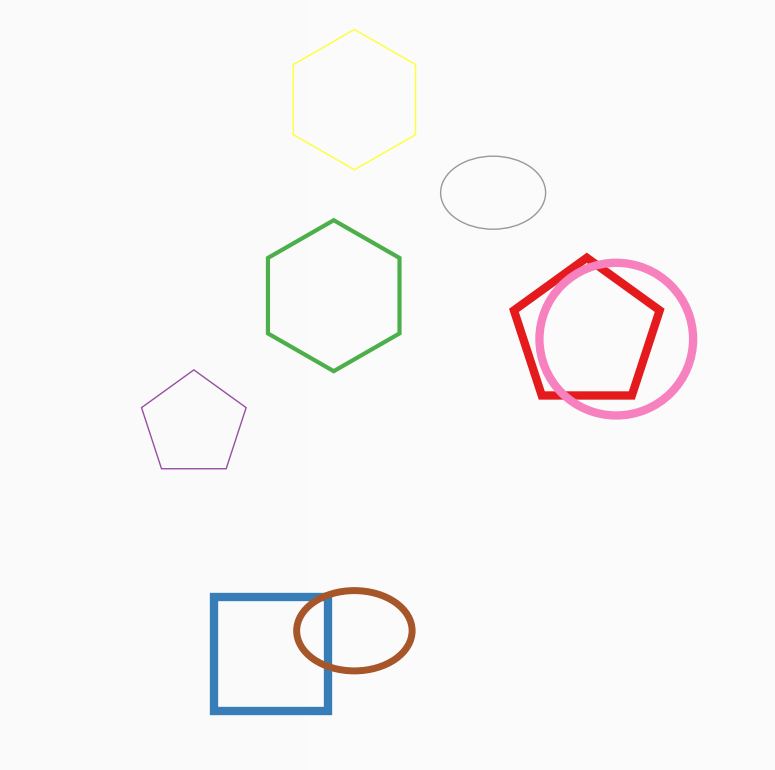[{"shape": "pentagon", "thickness": 3, "radius": 0.49, "center": [0.757, 0.566]}, {"shape": "square", "thickness": 3, "radius": 0.37, "center": [0.35, 0.151]}, {"shape": "hexagon", "thickness": 1.5, "radius": 0.49, "center": [0.431, 0.616]}, {"shape": "pentagon", "thickness": 0.5, "radius": 0.35, "center": [0.25, 0.449]}, {"shape": "hexagon", "thickness": 0.5, "radius": 0.46, "center": [0.457, 0.871]}, {"shape": "oval", "thickness": 2.5, "radius": 0.37, "center": [0.457, 0.181]}, {"shape": "circle", "thickness": 3, "radius": 0.5, "center": [0.795, 0.56]}, {"shape": "oval", "thickness": 0.5, "radius": 0.34, "center": [0.636, 0.75]}]